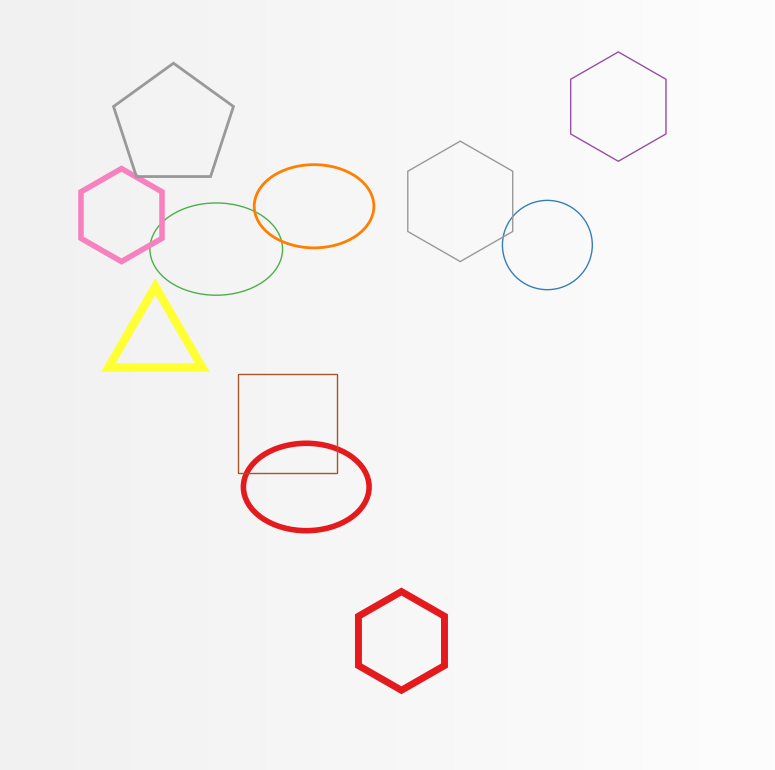[{"shape": "hexagon", "thickness": 2.5, "radius": 0.32, "center": [0.518, 0.168]}, {"shape": "oval", "thickness": 2, "radius": 0.41, "center": [0.395, 0.368]}, {"shape": "circle", "thickness": 0.5, "radius": 0.29, "center": [0.706, 0.682]}, {"shape": "oval", "thickness": 0.5, "radius": 0.43, "center": [0.279, 0.677]}, {"shape": "hexagon", "thickness": 0.5, "radius": 0.36, "center": [0.798, 0.862]}, {"shape": "oval", "thickness": 1, "radius": 0.39, "center": [0.405, 0.732]}, {"shape": "triangle", "thickness": 3, "radius": 0.35, "center": [0.2, 0.558]}, {"shape": "square", "thickness": 0.5, "radius": 0.32, "center": [0.371, 0.45]}, {"shape": "hexagon", "thickness": 2, "radius": 0.3, "center": [0.157, 0.721]}, {"shape": "hexagon", "thickness": 0.5, "radius": 0.39, "center": [0.594, 0.738]}, {"shape": "pentagon", "thickness": 1, "radius": 0.41, "center": [0.224, 0.837]}]